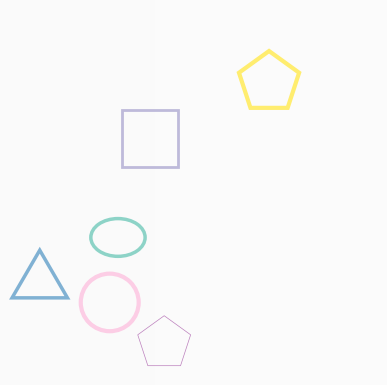[{"shape": "oval", "thickness": 2.5, "radius": 0.35, "center": [0.304, 0.383]}, {"shape": "square", "thickness": 2, "radius": 0.36, "center": [0.386, 0.64]}, {"shape": "triangle", "thickness": 2.5, "radius": 0.41, "center": [0.103, 0.268]}, {"shape": "circle", "thickness": 3, "radius": 0.37, "center": [0.283, 0.214]}, {"shape": "pentagon", "thickness": 0.5, "radius": 0.36, "center": [0.424, 0.108]}, {"shape": "pentagon", "thickness": 3, "radius": 0.41, "center": [0.694, 0.786]}]